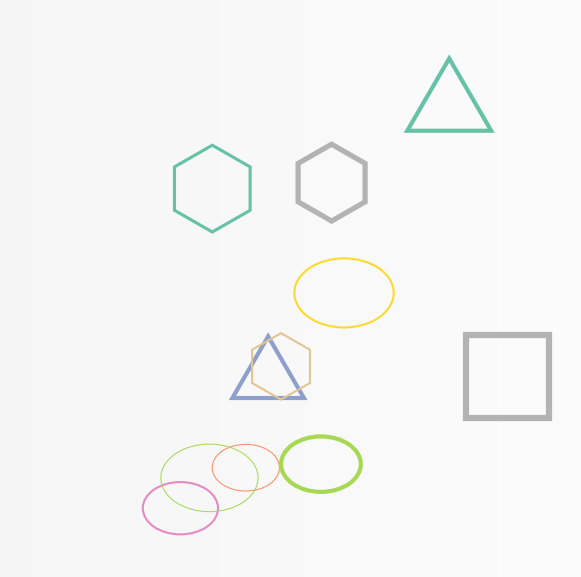[{"shape": "hexagon", "thickness": 1.5, "radius": 0.38, "center": [0.365, 0.673]}, {"shape": "triangle", "thickness": 2, "radius": 0.42, "center": [0.773, 0.814]}, {"shape": "oval", "thickness": 0.5, "radius": 0.29, "center": [0.423, 0.189]}, {"shape": "triangle", "thickness": 2, "radius": 0.36, "center": [0.461, 0.346]}, {"shape": "oval", "thickness": 1, "radius": 0.32, "center": [0.31, 0.119]}, {"shape": "oval", "thickness": 0.5, "radius": 0.42, "center": [0.36, 0.172]}, {"shape": "oval", "thickness": 2, "radius": 0.34, "center": [0.552, 0.195]}, {"shape": "oval", "thickness": 1, "radius": 0.43, "center": [0.592, 0.492]}, {"shape": "hexagon", "thickness": 1, "radius": 0.29, "center": [0.483, 0.365]}, {"shape": "square", "thickness": 3, "radius": 0.36, "center": [0.873, 0.347]}, {"shape": "hexagon", "thickness": 2.5, "radius": 0.33, "center": [0.571, 0.683]}]